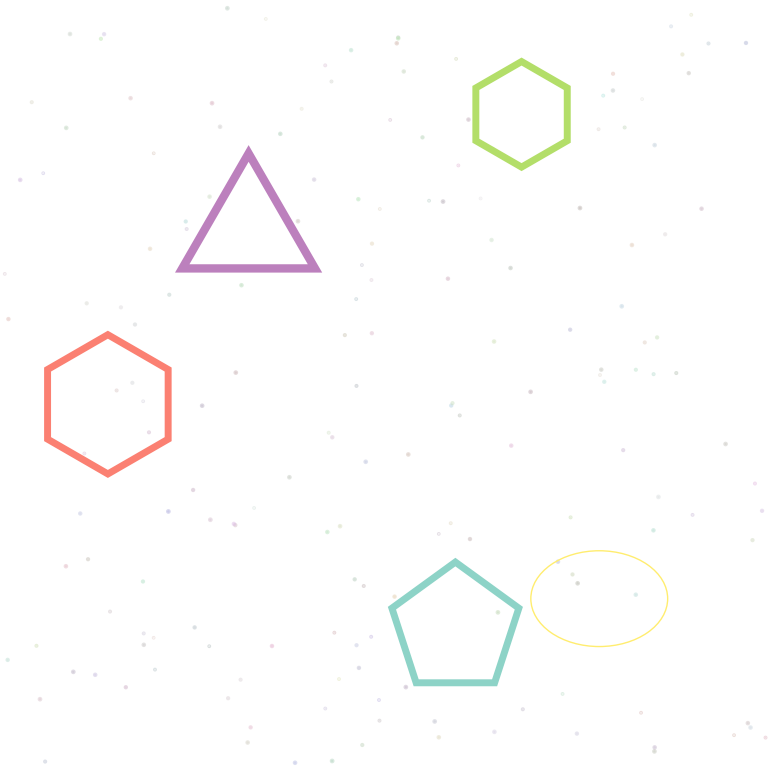[{"shape": "pentagon", "thickness": 2.5, "radius": 0.43, "center": [0.591, 0.183]}, {"shape": "hexagon", "thickness": 2.5, "radius": 0.45, "center": [0.14, 0.475]}, {"shape": "hexagon", "thickness": 2.5, "radius": 0.34, "center": [0.677, 0.852]}, {"shape": "triangle", "thickness": 3, "radius": 0.5, "center": [0.323, 0.701]}, {"shape": "oval", "thickness": 0.5, "radius": 0.44, "center": [0.778, 0.223]}]